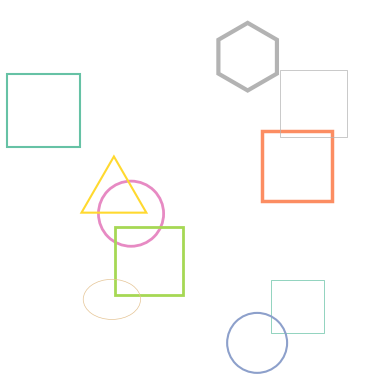[{"shape": "square", "thickness": 1.5, "radius": 0.47, "center": [0.114, 0.713]}, {"shape": "square", "thickness": 0.5, "radius": 0.34, "center": [0.772, 0.203]}, {"shape": "square", "thickness": 2.5, "radius": 0.45, "center": [0.771, 0.569]}, {"shape": "circle", "thickness": 1.5, "radius": 0.39, "center": [0.668, 0.109]}, {"shape": "circle", "thickness": 2, "radius": 0.42, "center": [0.34, 0.445]}, {"shape": "square", "thickness": 2, "radius": 0.44, "center": [0.386, 0.321]}, {"shape": "triangle", "thickness": 1.5, "radius": 0.49, "center": [0.296, 0.496]}, {"shape": "oval", "thickness": 0.5, "radius": 0.37, "center": [0.291, 0.222]}, {"shape": "hexagon", "thickness": 3, "radius": 0.44, "center": [0.643, 0.853]}, {"shape": "square", "thickness": 0.5, "radius": 0.44, "center": [0.814, 0.732]}]